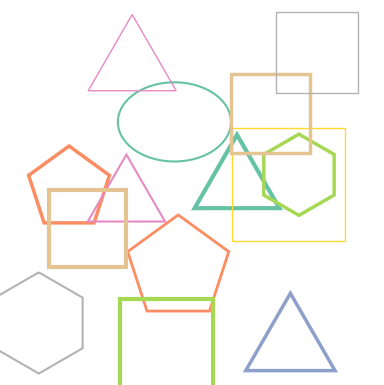[{"shape": "triangle", "thickness": 3, "radius": 0.64, "center": [0.616, 0.523]}, {"shape": "oval", "thickness": 1.5, "radius": 0.73, "center": [0.453, 0.683]}, {"shape": "pentagon", "thickness": 2.5, "radius": 0.55, "center": [0.179, 0.51]}, {"shape": "pentagon", "thickness": 2, "radius": 0.69, "center": [0.463, 0.304]}, {"shape": "triangle", "thickness": 2.5, "radius": 0.67, "center": [0.754, 0.104]}, {"shape": "triangle", "thickness": 1.5, "radius": 0.58, "center": [0.328, 0.483]}, {"shape": "triangle", "thickness": 1, "radius": 0.66, "center": [0.343, 0.83]}, {"shape": "square", "thickness": 3, "radius": 0.61, "center": [0.432, 0.102]}, {"shape": "hexagon", "thickness": 2.5, "radius": 0.53, "center": [0.777, 0.546]}, {"shape": "square", "thickness": 1, "radius": 0.73, "center": [0.749, 0.521]}, {"shape": "square", "thickness": 3, "radius": 0.5, "center": [0.226, 0.408]}, {"shape": "square", "thickness": 2.5, "radius": 0.51, "center": [0.703, 0.705]}, {"shape": "hexagon", "thickness": 1.5, "radius": 0.66, "center": [0.101, 0.161]}, {"shape": "square", "thickness": 1, "radius": 0.53, "center": [0.823, 0.863]}]